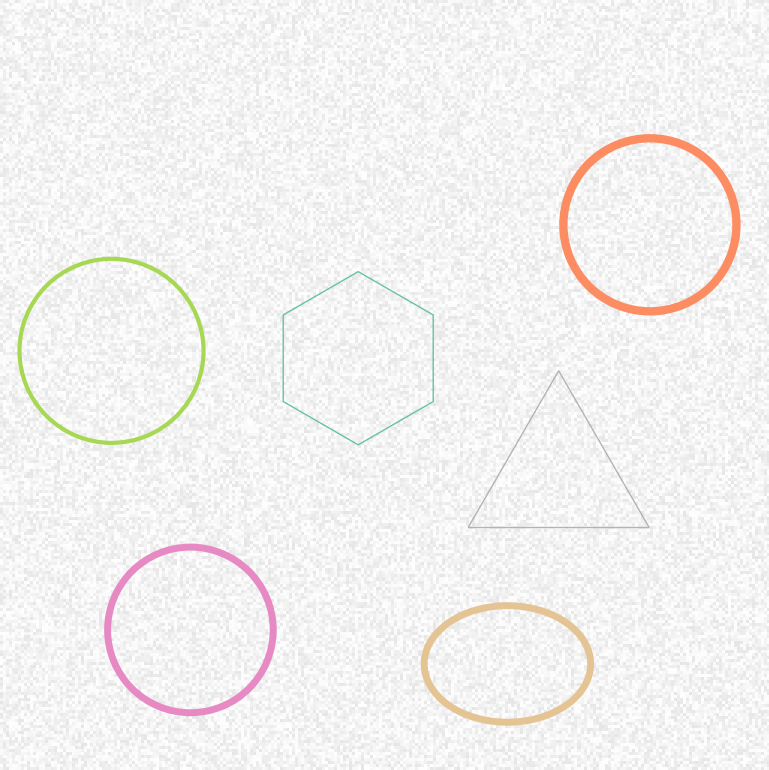[{"shape": "hexagon", "thickness": 0.5, "radius": 0.56, "center": [0.465, 0.535]}, {"shape": "circle", "thickness": 3, "radius": 0.56, "center": [0.844, 0.708]}, {"shape": "circle", "thickness": 2.5, "radius": 0.54, "center": [0.247, 0.182]}, {"shape": "circle", "thickness": 1.5, "radius": 0.6, "center": [0.145, 0.544]}, {"shape": "oval", "thickness": 2.5, "radius": 0.54, "center": [0.659, 0.138]}, {"shape": "triangle", "thickness": 0.5, "radius": 0.68, "center": [0.726, 0.383]}]